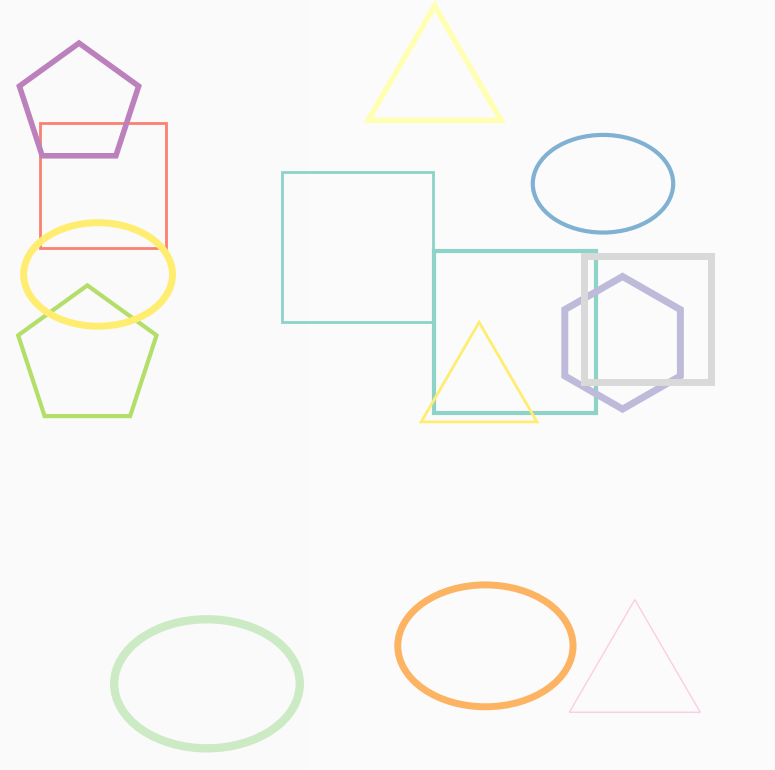[{"shape": "square", "thickness": 1.5, "radius": 0.53, "center": [0.664, 0.569]}, {"shape": "square", "thickness": 1, "radius": 0.49, "center": [0.461, 0.68]}, {"shape": "triangle", "thickness": 2, "radius": 0.5, "center": [0.561, 0.893]}, {"shape": "hexagon", "thickness": 2.5, "radius": 0.43, "center": [0.803, 0.555]}, {"shape": "square", "thickness": 1, "radius": 0.41, "center": [0.133, 0.759]}, {"shape": "oval", "thickness": 1.5, "radius": 0.45, "center": [0.778, 0.761]}, {"shape": "oval", "thickness": 2.5, "radius": 0.57, "center": [0.626, 0.161]}, {"shape": "pentagon", "thickness": 1.5, "radius": 0.47, "center": [0.113, 0.536]}, {"shape": "triangle", "thickness": 0.5, "radius": 0.49, "center": [0.819, 0.124]}, {"shape": "square", "thickness": 2.5, "radius": 0.41, "center": [0.835, 0.586]}, {"shape": "pentagon", "thickness": 2, "radius": 0.4, "center": [0.102, 0.863]}, {"shape": "oval", "thickness": 3, "radius": 0.6, "center": [0.267, 0.112]}, {"shape": "triangle", "thickness": 1, "radius": 0.43, "center": [0.618, 0.495]}, {"shape": "oval", "thickness": 2.5, "radius": 0.48, "center": [0.127, 0.644]}]